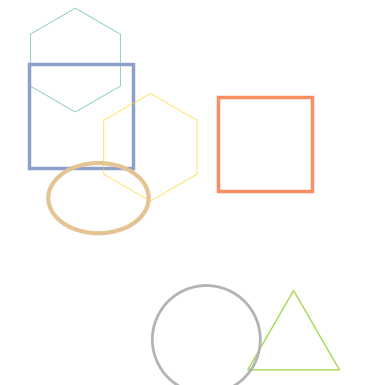[{"shape": "hexagon", "thickness": 0.5, "radius": 0.67, "center": [0.196, 0.844]}, {"shape": "square", "thickness": 2.5, "radius": 0.61, "center": [0.688, 0.627]}, {"shape": "square", "thickness": 2.5, "radius": 0.68, "center": [0.212, 0.699]}, {"shape": "triangle", "thickness": 1, "radius": 0.69, "center": [0.763, 0.108]}, {"shape": "hexagon", "thickness": 0.5, "radius": 0.7, "center": [0.391, 0.618]}, {"shape": "oval", "thickness": 3, "radius": 0.65, "center": [0.256, 0.485]}, {"shape": "circle", "thickness": 2, "radius": 0.7, "center": [0.536, 0.118]}]